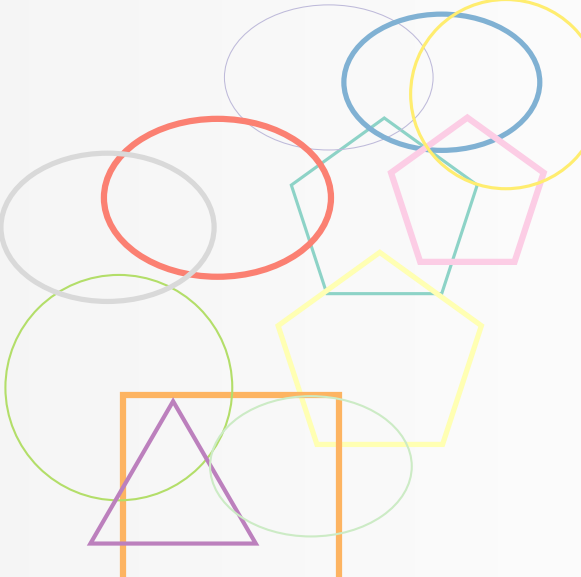[{"shape": "pentagon", "thickness": 1.5, "radius": 0.84, "center": [0.661, 0.627]}, {"shape": "pentagon", "thickness": 2.5, "radius": 0.92, "center": [0.653, 0.378]}, {"shape": "oval", "thickness": 0.5, "radius": 0.9, "center": [0.566, 0.865]}, {"shape": "oval", "thickness": 3, "radius": 0.98, "center": [0.374, 0.657]}, {"shape": "oval", "thickness": 2.5, "radius": 0.84, "center": [0.76, 0.857]}, {"shape": "square", "thickness": 3, "radius": 0.93, "center": [0.397, 0.129]}, {"shape": "circle", "thickness": 1, "radius": 0.98, "center": [0.204, 0.328]}, {"shape": "pentagon", "thickness": 3, "radius": 0.69, "center": [0.804, 0.657]}, {"shape": "oval", "thickness": 2.5, "radius": 0.92, "center": [0.185, 0.606]}, {"shape": "triangle", "thickness": 2, "radius": 0.82, "center": [0.298, 0.14]}, {"shape": "oval", "thickness": 1, "radius": 0.87, "center": [0.535, 0.192]}, {"shape": "circle", "thickness": 1.5, "radius": 0.82, "center": [0.87, 0.836]}]